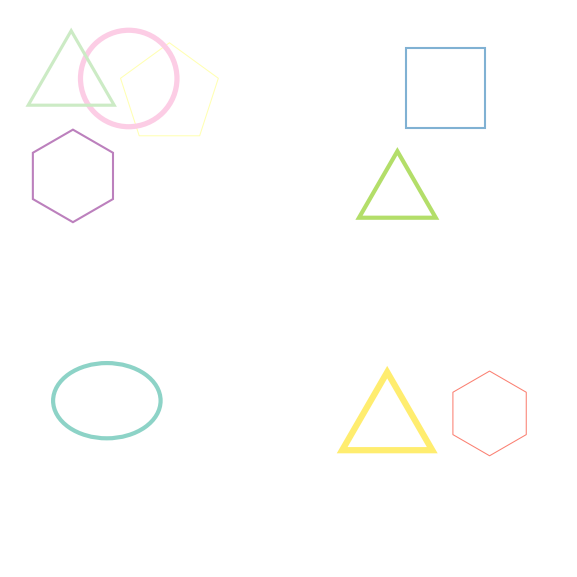[{"shape": "oval", "thickness": 2, "radius": 0.47, "center": [0.185, 0.305]}, {"shape": "pentagon", "thickness": 0.5, "radius": 0.45, "center": [0.293, 0.836]}, {"shape": "hexagon", "thickness": 0.5, "radius": 0.37, "center": [0.848, 0.283]}, {"shape": "square", "thickness": 1, "radius": 0.35, "center": [0.772, 0.847]}, {"shape": "triangle", "thickness": 2, "radius": 0.38, "center": [0.688, 0.66]}, {"shape": "circle", "thickness": 2.5, "radius": 0.42, "center": [0.223, 0.863]}, {"shape": "hexagon", "thickness": 1, "radius": 0.4, "center": [0.126, 0.695]}, {"shape": "triangle", "thickness": 1.5, "radius": 0.43, "center": [0.123, 0.86]}, {"shape": "triangle", "thickness": 3, "radius": 0.45, "center": [0.67, 0.265]}]